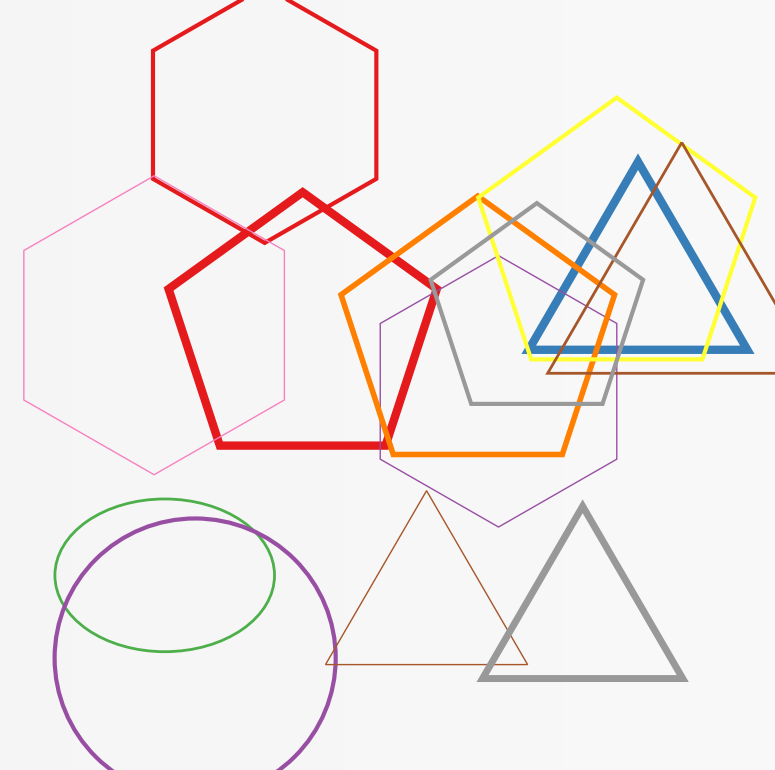[{"shape": "pentagon", "thickness": 3, "radius": 0.91, "center": [0.391, 0.568]}, {"shape": "hexagon", "thickness": 1.5, "radius": 0.83, "center": [0.342, 0.851]}, {"shape": "triangle", "thickness": 3, "radius": 0.81, "center": [0.823, 0.627]}, {"shape": "oval", "thickness": 1, "radius": 0.71, "center": [0.213, 0.253]}, {"shape": "hexagon", "thickness": 0.5, "radius": 0.88, "center": [0.643, 0.492]}, {"shape": "circle", "thickness": 1.5, "radius": 0.91, "center": [0.252, 0.145]}, {"shape": "pentagon", "thickness": 2, "radius": 0.93, "center": [0.617, 0.56]}, {"shape": "pentagon", "thickness": 1.5, "radius": 0.94, "center": [0.796, 0.685]}, {"shape": "triangle", "thickness": 1, "radius": 1.0, "center": [0.88, 0.615]}, {"shape": "triangle", "thickness": 0.5, "radius": 0.75, "center": [0.55, 0.212]}, {"shape": "hexagon", "thickness": 0.5, "radius": 0.97, "center": [0.199, 0.578]}, {"shape": "pentagon", "thickness": 1.5, "radius": 0.72, "center": [0.693, 0.592]}, {"shape": "triangle", "thickness": 2.5, "radius": 0.75, "center": [0.752, 0.193]}]